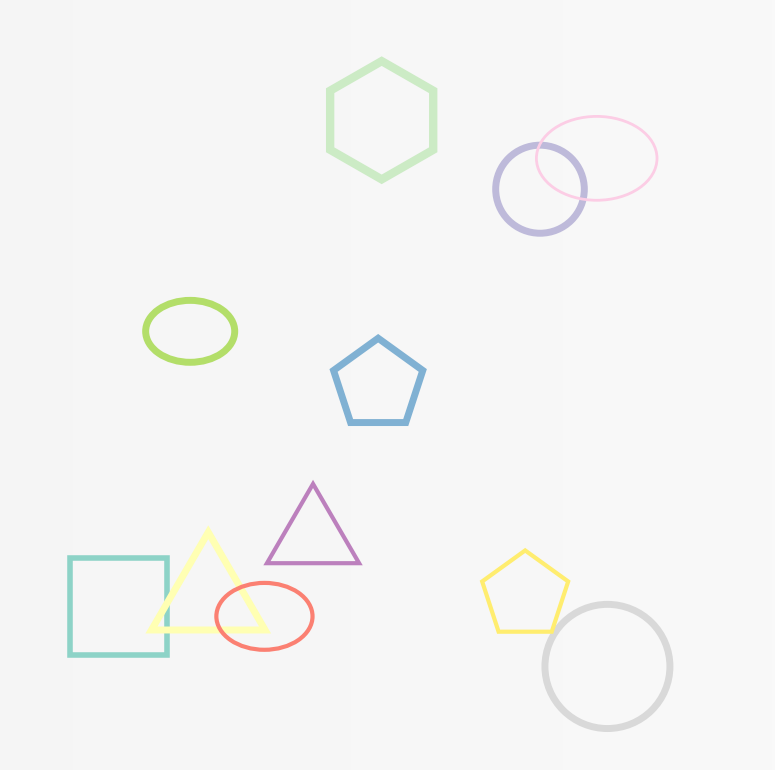[{"shape": "square", "thickness": 2, "radius": 0.31, "center": [0.153, 0.212]}, {"shape": "triangle", "thickness": 2.5, "radius": 0.42, "center": [0.269, 0.224]}, {"shape": "circle", "thickness": 2.5, "radius": 0.29, "center": [0.697, 0.754]}, {"shape": "oval", "thickness": 1.5, "radius": 0.31, "center": [0.341, 0.2]}, {"shape": "pentagon", "thickness": 2.5, "radius": 0.3, "center": [0.488, 0.5]}, {"shape": "oval", "thickness": 2.5, "radius": 0.29, "center": [0.245, 0.57]}, {"shape": "oval", "thickness": 1, "radius": 0.39, "center": [0.77, 0.794]}, {"shape": "circle", "thickness": 2.5, "radius": 0.4, "center": [0.784, 0.134]}, {"shape": "triangle", "thickness": 1.5, "radius": 0.34, "center": [0.404, 0.303]}, {"shape": "hexagon", "thickness": 3, "radius": 0.38, "center": [0.493, 0.844]}, {"shape": "pentagon", "thickness": 1.5, "radius": 0.29, "center": [0.678, 0.227]}]